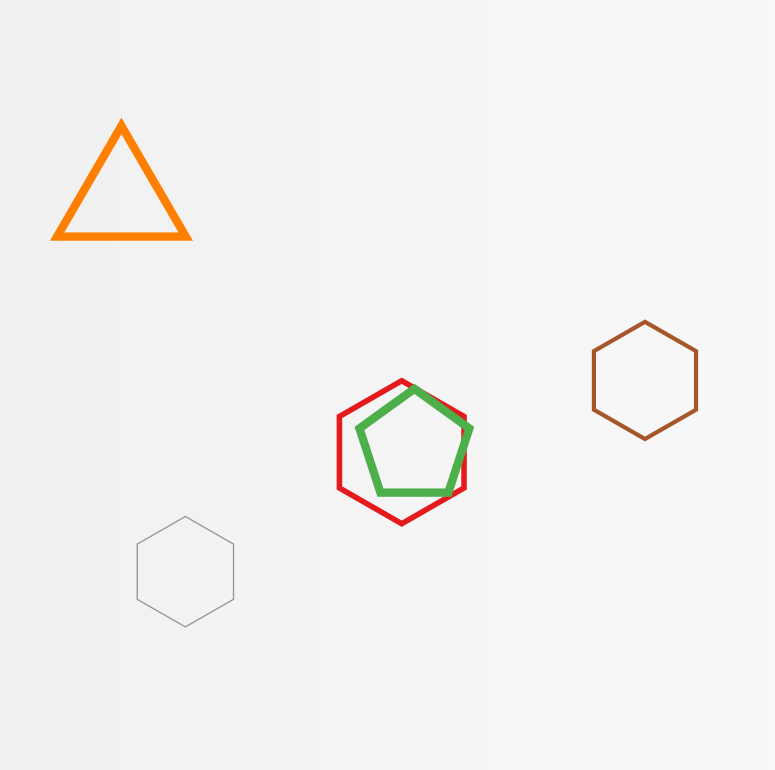[{"shape": "hexagon", "thickness": 2, "radius": 0.46, "center": [0.518, 0.413]}, {"shape": "pentagon", "thickness": 3, "radius": 0.37, "center": [0.535, 0.421]}, {"shape": "triangle", "thickness": 3, "radius": 0.48, "center": [0.157, 0.741]}, {"shape": "hexagon", "thickness": 1.5, "radius": 0.38, "center": [0.832, 0.506]}, {"shape": "hexagon", "thickness": 0.5, "radius": 0.36, "center": [0.239, 0.258]}]